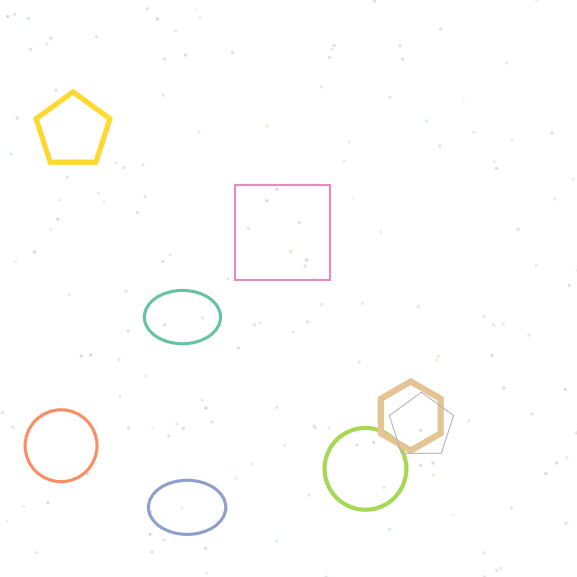[{"shape": "oval", "thickness": 1.5, "radius": 0.33, "center": [0.316, 0.45]}, {"shape": "circle", "thickness": 1.5, "radius": 0.31, "center": [0.106, 0.227]}, {"shape": "oval", "thickness": 1.5, "radius": 0.33, "center": [0.324, 0.121]}, {"shape": "square", "thickness": 1, "radius": 0.41, "center": [0.489, 0.597]}, {"shape": "circle", "thickness": 2, "radius": 0.35, "center": [0.633, 0.187]}, {"shape": "pentagon", "thickness": 2.5, "radius": 0.34, "center": [0.126, 0.773]}, {"shape": "hexagon", "thickness": 3, "radius": 0.3, "center": [0.711, 0.279]}, {"shape": "pentagon", "thickness": 0.5, "radius": 0.29, "center": [0.73, 0.262]}]